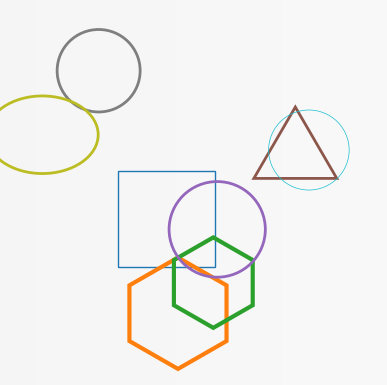[{"shape": "square", "thickness": 1, "radius": 0.63, "center": [0.429, 0.431]}, {"shape": "hexagon", "thickness": 3, "radius": 0.72, "center": [0.459, 0.186]}, {"shape": "hexagon", "thickness": 3, "radius": 0.59, "center": [0.55, 0.266]}, {"shape": "circle", "thickness": 2, "radius": 0.62, "center": [0.561, 0.404]}, {"shape": "triangle", "thickness": 2, "radius": 0.62, "center": [0.762, 0.598]}, {"shape": "circle", "thickness": 2, "radius": 0.54, "center": [0.255, 0.816]}, {"shape": "oval", "thickness": 2, "radius": 0.72, "center": [0.109, 0.65]}, {"shape": "circle", "thickness": 0.5, "radius": 0.52, "center": [0.797, 0.61]}]